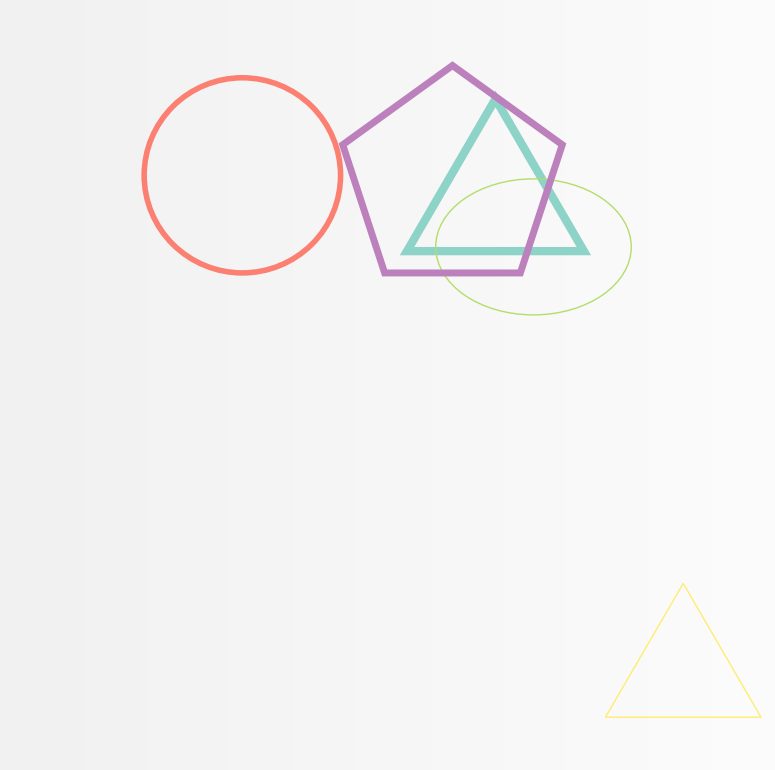[{"shape": "triangle", "thickness": 3, "radius": 0.66, "center": [0.639, 0.74]}, {"shape": "circle", "thickness": 2, "radius": 0.63, "center": [0.313, 0.772]}, {"shape": "oval", "thickness": 0.5, "radius": 0.63, "center": [0.688, 0.679]}, {"shape": "pentagon", "thickness": 2.5, "radius": 0.74, "center": [0.584, 0.766]}, {"shape": "triangle", "thickness": 0.5, "radius": 0.58, "center": [0.882, 0.126]}]